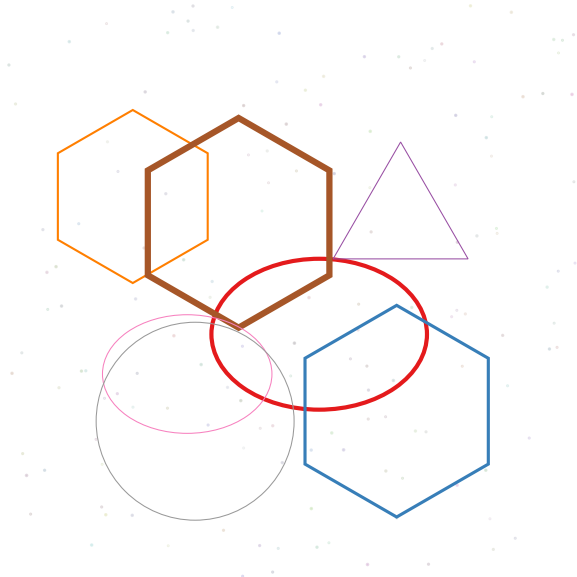[{"shape": "oval", "thickness": 2, "radius": 0.93, "center": [0.553, 0.42]}, {"shape": "hexagon", "thickness": 1.5, "radius": 0.92, "center": [0.687, 0.287]}, {"shape": "triangle", "thickness": 0.5, "radius": 0.67, "center": [0.694, 0.618]}, {"shape": "hexagon", "thickness": 1, "radius": 0.75, "center": [0.23, 0.659]}, {"shape": "hexagon", "thickness": 3, "radius": 0.91, "center": [0.413, 0.613]}, {"shape": "oval", "thickness": 0.5, "radius": 0.73, "center": [0.324, 0.351]}, {"shape": "circle", "thickness": 0.5, "radius": 0.86, "center": [0.338, 0.27]}]